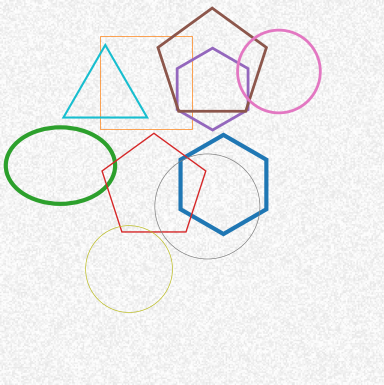[{"shape": "hexagon", "thickness": 3, "radius": 0.64, "center": [0.58, 0.521]}, {"shape": "square", "thickness": 0.5, "radius": 0.6, "center": [0.379, 0.787]}, {"shape": "oval", "thickness": 3, "radius": 0.71, "center": [0.157, 0.57]}, {"shape": "pentagon", "thickness": 1, "radius": 0.71, "center": [0.4, 0.512]}, {"shape": "hexagon", "thickness": 2, "radius": 0.53, "center": [0.552, 0.769]}, {"shape": "pentagon", "thickness": 2, "radius": 0.74, "center": [0.551, 0.831]}, {"shape": "circle", "thickness": 2, "radius": 0.54, "center": [0.725, 0.814]}, {"shape": "circle", "thickness": 0.5, "radius": 0.68, "center": [0.539, 0.464]}, {"shape": "circle", "thickness": 0.5, "radius": 0.56, "center": [0.335, 0.301]}, {"shape": "triangle", "thickness": 1.5, "radius": 0.63, "center": [0.273, 0.758]}]